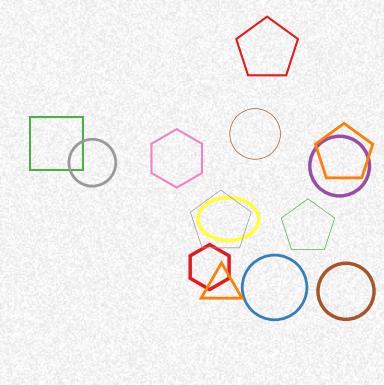[{"shape": "hexagon", "thickness": 2.5, "radius": 0.29, "center": [0.545, 0.306]}, {"shape": "pentagon", "thickness": 1.5, "radius": 0.42, "center": [0.694, 0.873]}, {"shape": "circle", "thickness": 2, "radius": 0.42, "center": [0.713, 0.253]}, {"shape": "square", "thickness": 1.5, "radius": 0.35, "center": [0.147, 0.627]}, {"shape": "pentagon", "thickness": 0.5, "radius": 0.36, "center": [0.8, 0.411]}, {"shape": "circle", "thickness": 2.5, "radius": 0.39, "center": [0.882, 0.569]}, {"shape": "triangle", "thickness": 2, "radius": 0.31, "center": [0.575, 0.256]}, {"shape": "pentagon", "thickness": 2, "radius": 0.39, "center": [0.894, 0.601]}, {"shape": "oval", "thickness": 2.5, "radius": 0.4, "center": [0.593, 0.431]}, {"shape": "circle", "thickness": 0.5, "radius": 0.33, "center": [0.663, 0.652]}, {"shape": "circle", "thickness": 2.5, "radius": 0.36, "center": [0.899, 0.243]}, {"shape": "hexagon", "thickness": 1.5, "radius": 0.38, "center": [0.459, 0.589]}, {"shape": "pentagon", "thickness": 0.5, "radius": 0.41, "center": [0.574, 0.423]}, {"shape": "circle", "thickness": 2, "radius": 0.3, "center": [0.24, 0.577]}]